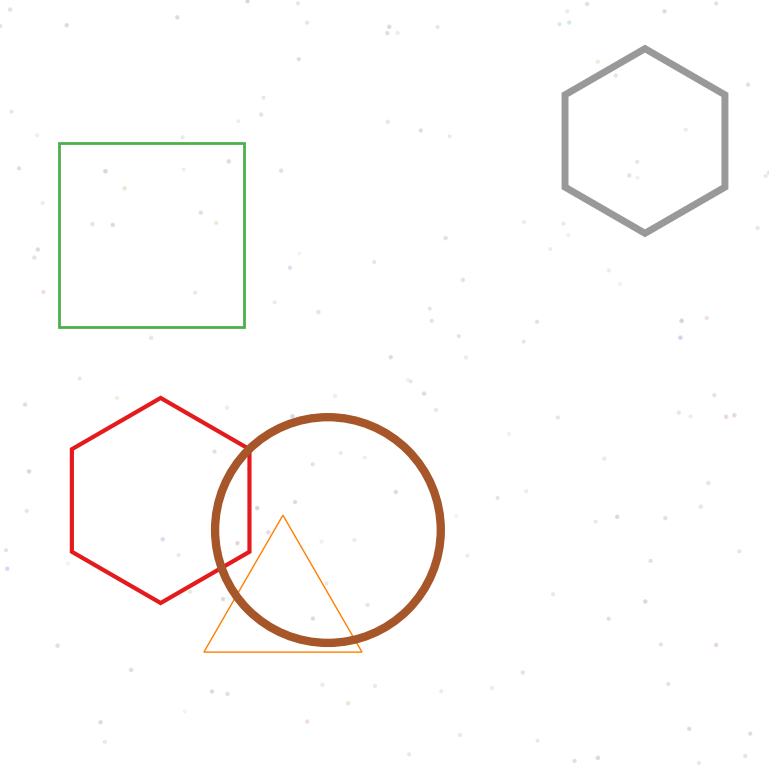[{"shape": "hexagon", "thickness": 1.5, "radius": 0.67, "center": [0.209, 0.35]}, {"shape": "square", "thickness": 1, "radius": 0.6, "center": [0.197, 0.695]}, {"shape": "triangle", "thickness": 0.5, "radius": 0.59, "center": [0.367, 0.212]}, {"shape": "circle", "thickness": 3, "radius": 0.73, "center": [0.426, 0.312]}, {"shape": "hexagon", "thickness": 2.5, "radius": 0.6, "center": [0.838, 0.817]}]